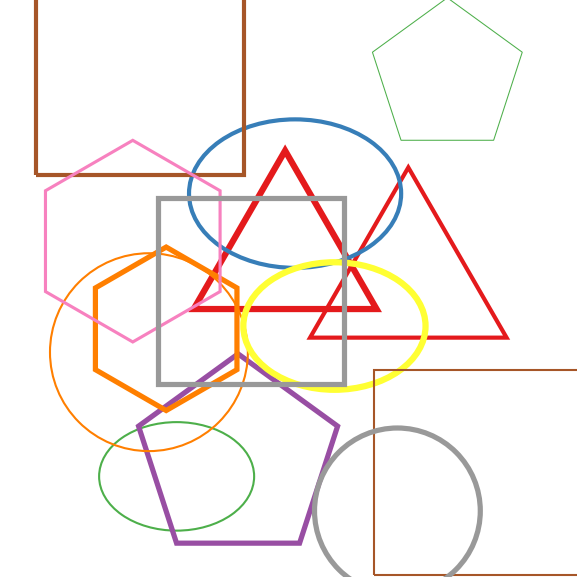[{"shape": "triangle", "thickness": 2, "radius": 0.98, "center": [0.707, 0.513]}, {"shape": "triangle", "thickness": 3, "radius": 0.91, "center": [0.494, 0.555]}, {"shape": "oval", "thickness": 2, "radius": 0.92, "center": [0.511, 0.664]}, {"shape": "oval", "thickness": 1, "radius": 0.67, "center": [0.306, 0.174]}, {"shape": "pentagon", "thickness": 0.5, "radius": 0.68, "center": [0.775, 0.867]}, {"shape": "pentagon", "thickness": 2.5, "radius": 0.91, "center": [0.412, 0.205]}, {"shape": "hexagon", "thickness": 2.5, "radius": 0.71, "center": [0.288, 0.43]}, {"shape": "circle", "thickness": 1, "radius": 0.86, "center": [0.258, 0.389]}, {"shape": "oval", "thickness": 3, "radius": 0.79, "center": [0.579, 0.435]}, {"shape": "square", "thickness": 1, "radius": 0.88, "center": [0.825, 0.181]}, {"shape": "square", "thickness": 2, "radius": 0.9, "center": [0.242, 0.876]}, {"shape": "hexagon", "thickness": 1.5, "radius": 0.87, "center": [0.23, 0.582]}, {"shape": "circle", "thickness": 2.5, "radius": 0.72, "center": [0.688, 0.114]}, {"shape": "square", "thickness": 2.5, "radius": 0.81, "center": [0.435, 0.495]}]